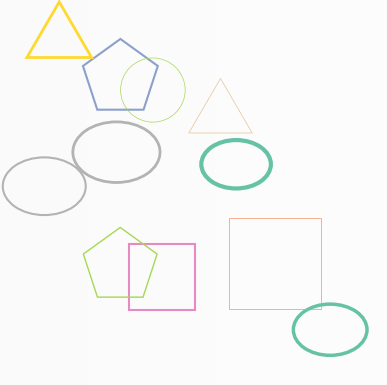[{"shape": "oval", "thickness": 3, "radius": 0.45, "center": [0.609, 0.573]}, {"shape": "oval", "thickness": 2.5, "radius": 0.48, "center": [0.852, 0.144]}, {"shape": "square", "thickness": 0.5, "radius": 0.59, "center": [0.709, 0.315]}, {"shape": "pentagon", "thickness": 1.5, "radius": 0.51, "center": [0.311, 0.797]}, {"shape": "square", "thickness": 1.5, "radius": 0.43, "center": [0.419, 0.281]}, {"shape": "circle", "thickness": 0.5, "radius": 0.42, "center": [0.395, 0.766]}, {"shape": "pentagon", "thickness": 1, "radius": 0.5, "center": [0.31, 0.309]}, {"shape": "triangle", "thickness": 2, "radius": 0.48, "center": [0.153, 0.899]}, {"shape": "triangle", "thickness": 0.5, "radius": 0.47, "center": [0.569, 0.702]}, {"shape": "oval", "thickness": 2, "radius": 0.56, "center": [0.3, 0.605]}, {"shape": "oval", "thickness": 1.5, "radius": 0.54, "center": [0.114, 0.516]}]